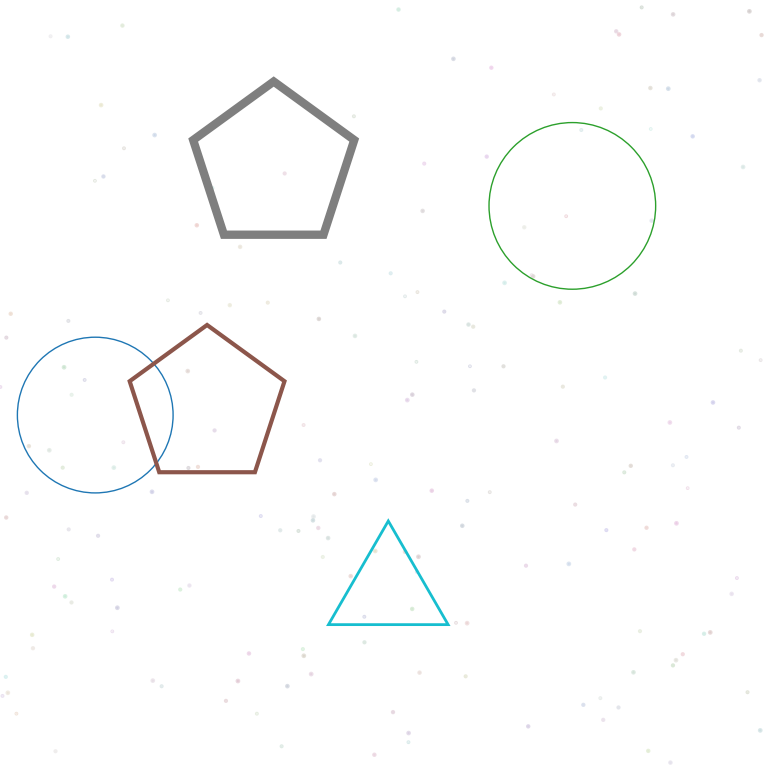[{"shape": "circle", "thickness": 0.5, "radius": 0.51, "center": [0.124, 0.461]}, {"shape": "circle", "thickness": 0.5, "radius": 0.54, "center": [0.743, 0.733]}, {"shape": "pentagon", "thickness": 1.5, "radius": 0.53, "center": [0.269, 0.472]}, {"shape": "pentagon", "thickness": 3, "radius": 0.55, "center": [0.355, 0.784]}, {"shape": "triangle", "thickness": 1, "radius": 0.45, "center": [0.504, 0.234]}]